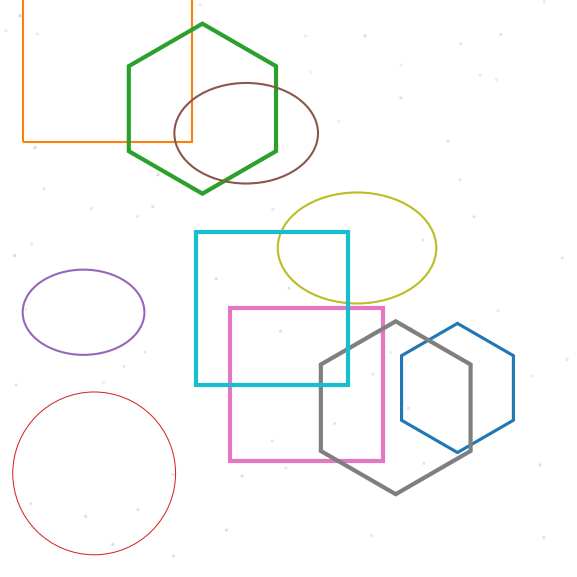[{"shape": "hexagon", "thickness": 1.5, "radius": 0.56, "center": [0.792, 0.327]}, {"shape": "square", "thickness": 1, "radius": 0.73, "center": [0.186, 0.9]}, {"shape": "hexagon", "thickness": 2, "radius": 0.74, "center": [0.351, 0.811]}, {"shape": "circle", "thickness": 0.5, "radius": 0.7, "center": [0.163, 0.179]}, {"shape": "oval", "thickness": 1, "radius": 0.53, "center": [0.145, 0.458]}, {"shape": "oval", "thickness": 1, "radius": 0.62, "center": [0.426, 0.768]}, {"shape": "square", "thickness": 2, "radius": 0.66, "center": [0.53, 0.334]}, {"shape": "hexagon", "thickness": 2, "radius": 0.75, "center": [0.685, 0.293]}, {"shape": "oval", "thickness": 1, "radius": 0.69, "center": [0.618, 0.57]}, {"shape": "square", "thickness": 2, "radius": 0.66, "center": [0.471, 0.465]}]